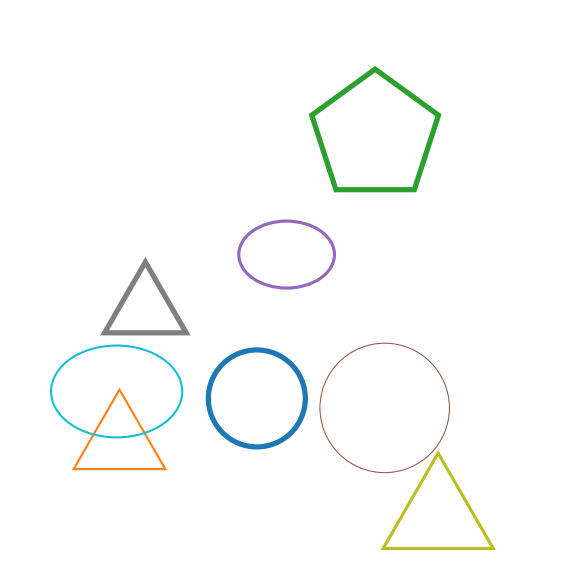[{"shape": "circle", "thickness": 2.5, "radius": 0.42, "center": [0.445, 0.309]}, {"shape": "triangle", "thickness": 1, "radius": 0.46, "center": [0.207, 0.233]}, {"shape": "pentagon", "thickness": 2.5, "radius": 0.58, "center": [0.65, 0.764]}, {"shape": "oval", "thickness": 1.5, "radius": 0.41, "center": [0.496, 0.558]}, {"shape": "circle", "thickness": 0.5, "radius": 0.56, "center": [0.666, 0.293]}, {"shape": "triangle", "thickness": 2.5, "radius": 0.41, "center": [0.252, 0.464]}, {"shape": "triangle", "thickness": 1.5, "radius": 0.55, "center": [0.759, 0.104]}, {"shape": "oval", "thickness": 1, "radius": 0.57, "center": [0.202, 0.321]}]